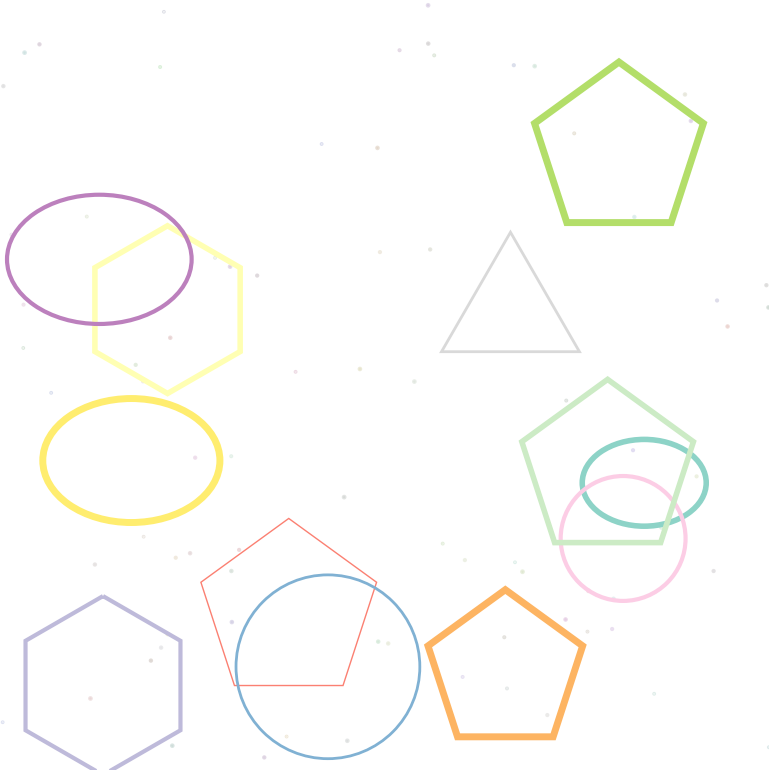[{"shape": "oval", "thickness": 2, "radius": 0.4, "center": [0.837, 0.373]}, {"shape": "hexagon", "thickness": 2, "radius": 0.54, "center": [0.218, 0.598]}, {"shape": "hexagon", "thickness": 1.5, "radius": 0.58, "center": [0.134, 0.11]}, {"shape": "pentagon", "thickness": 0.5, "radius": 0.6, "center": [0.375, 0.207]}, {"shape": "circle", "thickness": 1, "radius": 0.6, "center": [0.426, 0.134]}, {"shape": "pentagon", "thickness": 2.5, "radius": 0.53, "center": [0.656, 0.129]}, {"shape": "pentagon", "thickness": 2.5, "radius": 0.58, "center": [0.804, 0.804]}, {"shape": "circle", "thickness": 1.5, "radius": 0.41, "center": [0.809, 0.301]}, {"shape": "triangle", "thickness": 1, "radius": 0.52, "center": [0.663, 0.595]}, {"shape": "oval", "thickness": 1.5, "radius": 0.6, "center": [0.129, 0.663]}, {"shape": "pentagon", "thickness": 2, "radius": 0.59, "center": [0.789, 0.39]}, {"shape": "oval", "thickness": 2.5, "radius": 0.58, "center": [0.171, 0.402]}]